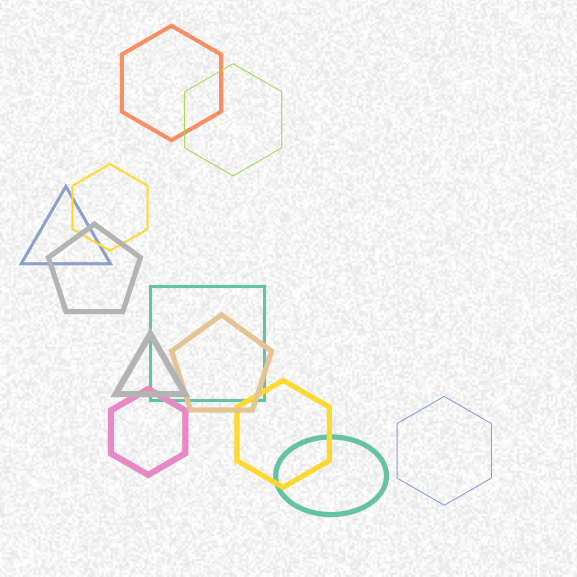[{"shape": "oval", "thickness": 2.5, "radius": 0.48, "center": [0.573, 0.175]}, {"shape": "square", "thickness": 1.5, "radius": 0.49, "center": [0.358, 0.406]}, {"shape": "hexagon", "thickness": 2, "radius": 0.5, "center": [0.297, 0.855]}, {"shape": "triangle", "thickness": 1.5, "radius": 0.45, "center": [0.114, 0.587]}, {"shape": "hexagon", "thickness": 0.5, "radius": 0.47, "center": [0.769, 0.218]}, {"shape": "hexagon", "thickness": 3, "radius": 0.37, "center": [0.256, 0.251]}, {"shape": "hexagon", "thickness": 0.5, "radius": 0.49, "center": [0.404, 0.792]}, {"shape": "hexagon", "thickness": 1, "radius": 0.38, "center": [0.19, 0.64]}, {"shape": "hexagon", "thickness": 2.5, "radius": 0.46, "center": [0.49, 0.248]}, {"shape": "pentagon", "thickness": 2.5, "radius": 0.46, "center": [0.384, 0.363]}, {"shape": "pentagon", "thickness": 2.5, "radius": 0.42, "center": [0.164, 0.527]}, {"shape": "triangle", "thickness": 3, "radius": 0.35, "center": [0.26, 0.352]}]